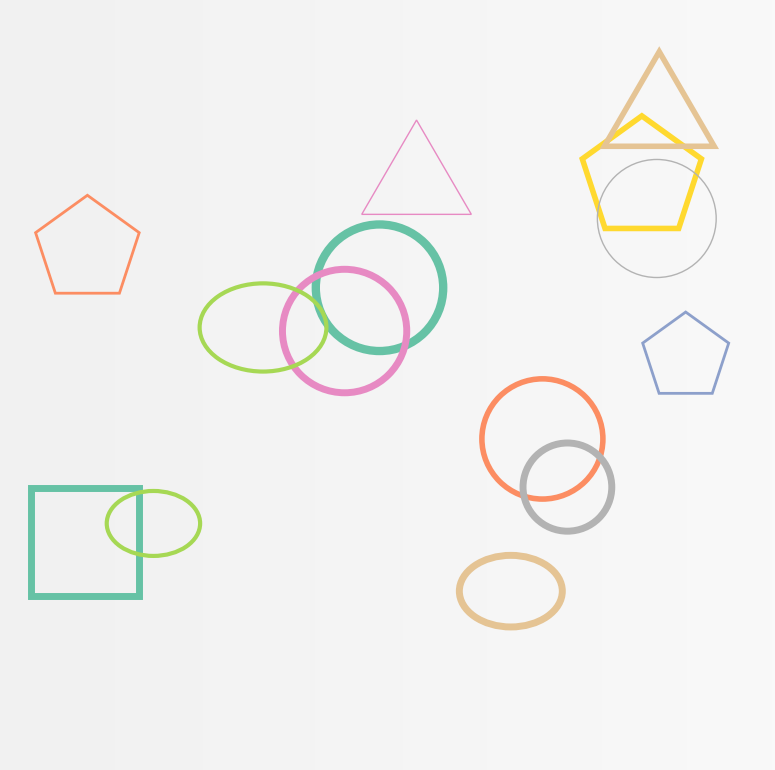[{"shape": "circle", "thickness": 3, "radius": 0.41, "center": [0.49, 0.626]}, {"shape": "square", "thickness": 2.5, "radius": 0.35, "center": [0.11, 0.296]}, {"shape": "circle", "thickness": 2, "radius": 0.39, "center": [0.7, 0.43]}, {"shape": "pentagon", "thickness": 1, "radius": 0.35, "center": [0.113, 0.676]}, {"shape": "pentagon", "thickness": 1, "radius": 0.29, "center": [0.885, 0.536]}, {"shape": "triangle", "thickness": 0.5, "radius": 0.41, "center": [0.537, 0.762]}, {"shape": "circle", "thickness": 2.5, "radius": 0.4, "center": [0.445, 0.57]}, {"shape": "oval", "thickness": 1.5, "radius": 0.41, "center": [0.339, 0.575]}, {"shape": "oval", "thickness": 1.5, "radius": 0.3, "center": [0.198, 0.32]}, {"shape": "pentagon", "thickness": 2, "radius": 0.4, "center": [0.828, 0.769]}, {"shape": "oval", "thickness": 2.5, "radius": 0.33, "center": [0.659, 0.232]}, {"shape": "triangle", "thickness": 2, "radius": 0.41, "center": [0.851, 0.851]}, {"shape": "circle", "thickness": 0.5, "radius": 0.38, "center": [0.847, 0.716]}, {"shape": "circle", "thickness": 2.5, "radius": 0.29, "center": [0.732, 0.367]}]